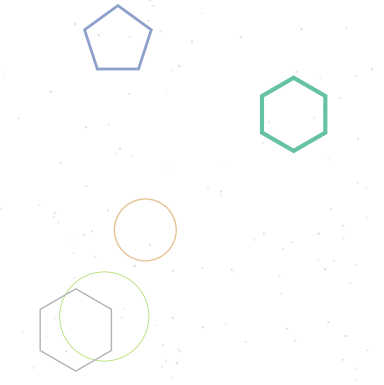[{"shape": "hexagon", "thickness": 3, "radius": 0.47, "center": [0.763, 0.703]}, {"shape": "pentagon", "thickness": 2, "radius": 0.46, "center": [0.306, 0.894]}, {"shape": "circle", "thickness": 0.5, "radius": 0.58, "center": [0.271, 0.178]}, {"shape": "circle", "thickness": 1, "radius": 0.4, "center": [0.377, 0.403]}, {"shape": "hexagon", "thickness": 1, "radius": 0.53, "center": [0.197, 0.143]}]